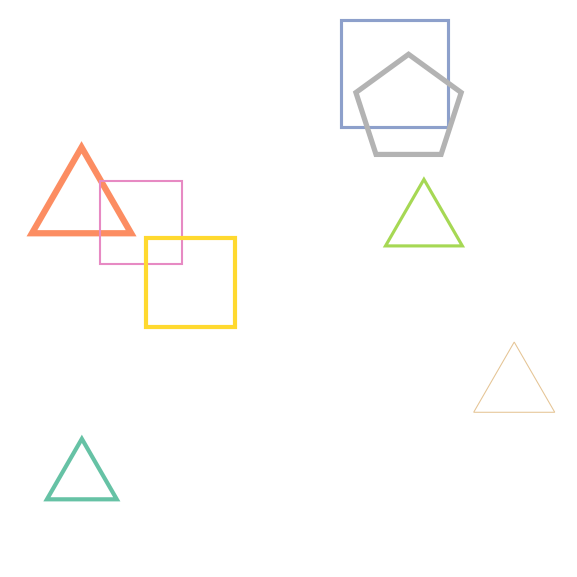[{"shape": "triangle", "thickness": 2, "radius": 0.35, "center": [0.142, 0.169]}, {"shape": "triangle", "thickness": 3, "radius": 0.5, "center": [0.141, 0.645]}, {"shape": "square", "thickness": 1.5, "radius": 0.46, "center": [0.684, 0.871]}, {"shape": "square", "thickness": 1, "radius": 0.36, "center": [0.244, 0.613]}, {"shape": "triangle", "thickness": 1.5, "radius": 0.38, "center": [0.734, 0.612]}, {"shape": "square", "thickness": 2, "radius": 0.39, "center": [0.33, 0.51]}, {"shape": "triangle", "thickness": 0.5, "radius": 0.41, "center": [0.89, 0.326]}, {"shape": "pentagon", "thickness": 2.5, "radius": 0.48, "center": [0.707, 0.809]}]